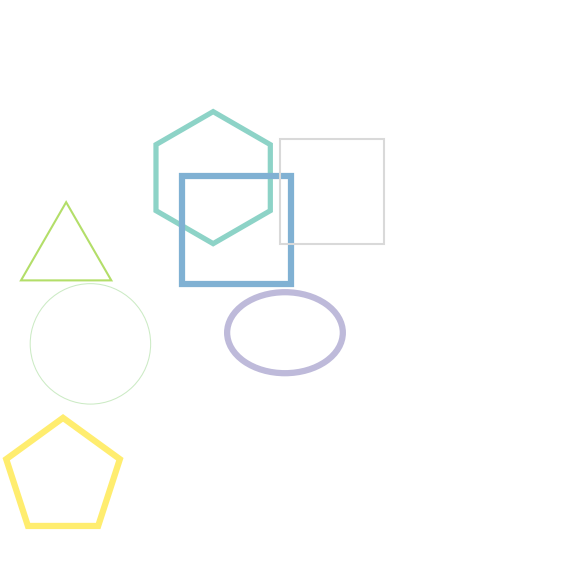[{"shape": "hexagon", "thickness": 2.5, "radius": 0.57, "center": [0.369, 0.692]}, {"shape": "oval", "thickness": 3, "radius": 0.5, "center": [0.493, 0.423]}, {"shape": "square", "thickness": 3, "radius": 0.47, "center": [0.409, 0.601]}, {"shape": "triangle", "thickness": 1, "radius": 0.45, "center": [0.115, 0.559]}, {"shape": "square", "thickness": 1, "radius": 0.45, "center": [0.575, 0.668]}, {"shape": "circle", "thickness": 0.5, "radius": 0.52, "center": [0.157, 0.404]}, {"shape": "pentagon", "thickness": 3, "radius": 0.52, "center": [0.109, 0.172]}]